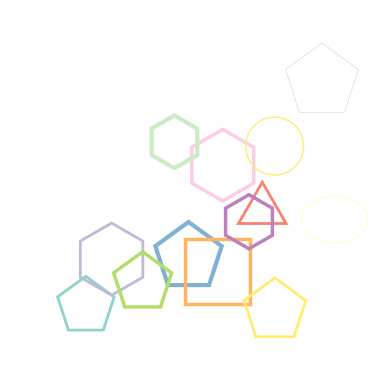[{"shape": "pentagon", "thickness": 2, "radius": 0.39, "center": [0.223, 0.205]}, {"shape": "oval", "thickness": 0.5, "radius": 0.43, "center": [0.87, 0.43]}, {"shape": "hexagon", "thickness": 2, "radius": 0.47, "center": [0.29, 0.327]}, {"shape": "triangle", "thickness": 2, "radius": 0.36, "center": [0.681, 0.455]}, {"shape": "pentagon", "thickness": 3, "radius": 0.45, "center": [0.49, 0.333]}, {"shape": "square", "thickness": 2.5, "radius": 0.42, "center": [0.565, 0.295]}, {"shape": "pentagon", "thickness": 2.5, "radius": 0.4, "center": [0.371, 0.267]}, {"shape": "hexagon", "thickness": 2.5, "radius": 0.46, "center": [0.579, 0.571]}, {"shape": "pentagon", "thickness": 0.5, "radius": 0.5, "center": [0.836, 0.789]}, {"shape": "hexagon", "thickness": 2.5, "radius": 0.35, "center": [0.647, 0.424]}, {"shape": "hexagon", "thickness": 3, "radius": 0.34, "center": [0.453, 0.632]}, {"shape": "pentagon", "thickness": 2, "radius": 0.42, "center": [0.714, 0.194]}, {"shape": "circle", "thickness": 1, "radius": 0.38, "center": [0.713, 0.621]}]